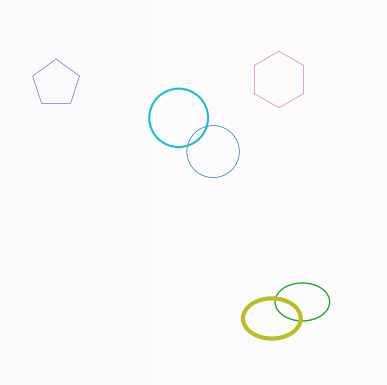[{"shape": "circle", "thickness": 0.5, "radius": 0.34, "center": [0.55, 0.606]}, {"shape": "oval", "thickness": 1, "radius": 0.35, "center": [0.78, 0.216]}, {"shape": "pentagon", "thickness": 0.5, "radius": 0.32, "center": [0.145, 0.783]}, {"shape": "hexagon", "thickness": 0.5, "radius": 0.37, "center": [0.72, 0.793]}, {"shape": "oval", "thickness": 3, "radius": 0.37, "center": [0.702, 0.173]}, {"shape": "circle", "thickness": 1.5, "radius": 0.38, "center": [0.461, 0.694]}]